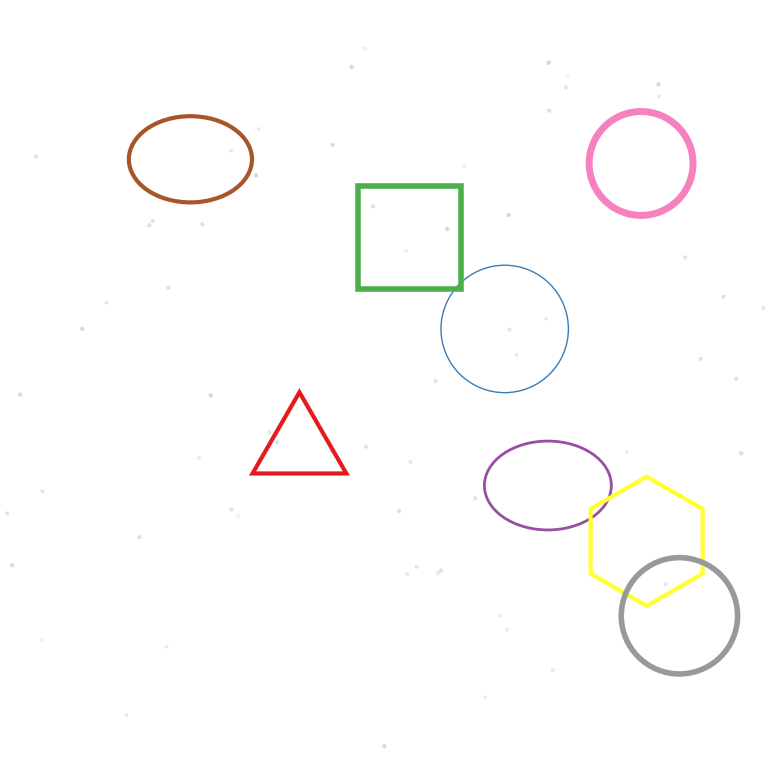[{"shape": "triangle", "thickness": 1.5, "radius": 0.35, "center": [0.389, 0.42]}, {"shape": "circle", "thickness": 0.5, "radius": 0.41, "center": [0.655, 0.573]}, {"shape": "square", "thickness": 2, "radius": 0.34, "center": [0.532, 0.691]}, {"shape": "oval", "thickness": 1, "radius": 0.41, "center": [0.712, 0.369]}, {"shape": "hexagon", "thickness": 1.5, "radius": 0.42, "center": [0.84, 0.297]}, {"shape": "oval", "thickness": 1.5, "radius": 0.4, "center": [0.247, 0.793]}, {"shape": "circle", "thickness": 2.5, "radius": 0.34, "center": [0.833, 0.788]}, {"shape": "circle", "thickness": 2, "radius": 0.38, "center": [0.882, 0.2]}]